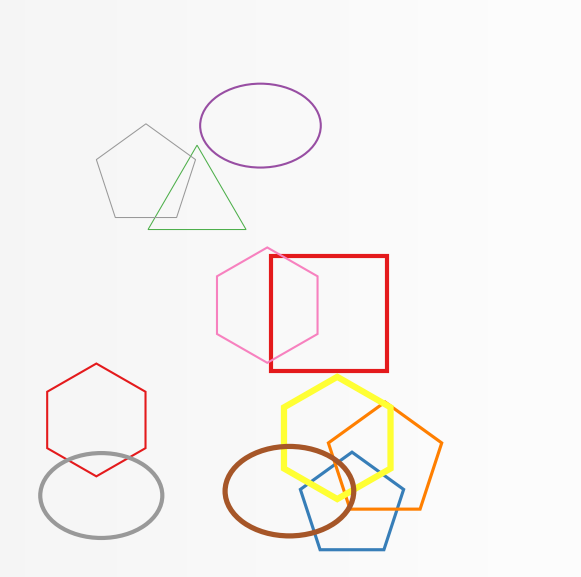[{"shape": "square", "thickness": 2, "radius": 0.5, "center": [0.566, 0.456]}, {"shape": "hexagon", "thickness": 1, "radius": 0.49, "center": [0.166, 0.272]}, {"shape": "pentagon", "thickness": 1.5, "radius": 0.47, "center": [0.606, 0.123]}, {"shape": "triangle", "thickness": 0.5, "radius": 0.49, "center": [0.339, 0.65]}, {"shape": "oval", "thickness": 1, "radius": 0.52, "center": [0.448, 0.782]}, {"shape": "pentagon", "thickness": 1.5, "radius": 0.51, "center": [0.662, 0.2]}, {"shape": "hexagon", "thickness": 3, "radius": 0.53, "center": [0.58, 0.241]}, {"shape": "oval", "thickness": 2.5, "radius": 0.55, "center": [0.498, 0.149]}, {"shape": "hexagon", "thickness": 1, "radius": 0.5, "center": [0.46, 0.471]}, {"shape": "pentagon", "thickness": 0.5, "radius": 0.45, "center": [0.251, 0.695]}, {"shape": "oval", "thickness": 2, "radius": 0.53, "center": [0.174, 0.141]}]